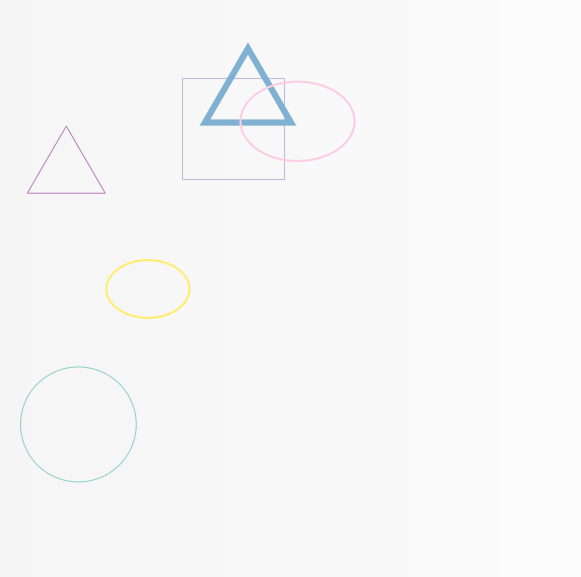[{"shape": "circle", "thickness": 0.5, "radius": 0.5, "center": [0.135, 0.264]}, {"shape": "square", "thickness": 0.5, "radius": 0.44, "center": [0.401, 0.777]}, {"shape": "triangle", "thickness": 3, "radius": 0.43, "center": [0.427, 0.83]}, {"shape": "oval", "thickness": 1, "radius": 0.49, "center": [0.512, 0.789]}, {"shape": "triangle", "thickness": 0.5, "radius": 0.39, "center": [0.114, 0.703]}, {"shape": "oval", "thickness": 1, "radius": 0.36, "center": [0.254, 0.499]}]